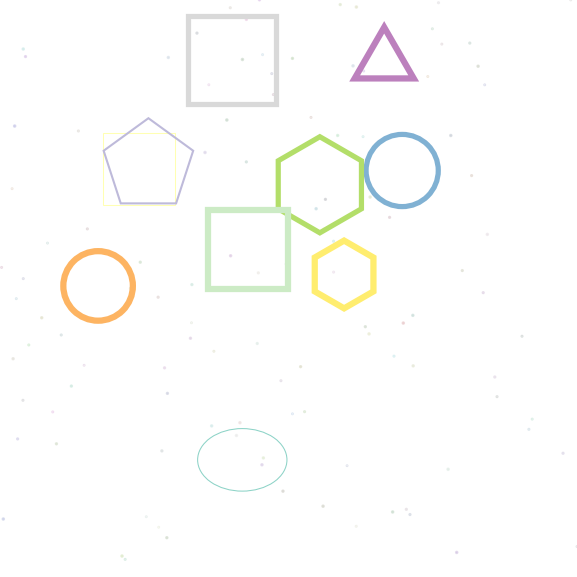[{"shape": "oval", "thickness": 0.5, "radius": 0.39, "center": [0.42, 0.203]}, {"shape": "square", "thickness": 0.5, "radius": 0.31, "center": [0.241, 0.707]}, {"shape": "pentagon", "thickness": 1, "radius": 0.41, "center": [0.257, 0.713]}, {"shape": "circle", "thickness": 2.5, "radius": 0.31, "center": [0.696, 0.704]}, {"shape": "circle", "thickness": 3, "radius": 0.3, "center": [0.17, 0.504]}, {"shape": "hexagon", "thickness": 2.5, "radius": 0.42, "center": [0.554, 0.679]}, {"shape": "square", "thickness": 2.5, "radius": 0.38, "center": [0.401, 0.895]}, {"shape": "triangle", "thickness": 3, "radius": 0.3, "center": [0.665, 0.893]}, {"shape": "square", "thickness": 3, "radius": 0.34, "center": [0.429, 0.567]}, {"shape": "hexagon", "thickness": 3, "radius": 0.29, "center": [0.596, 0.524]}]